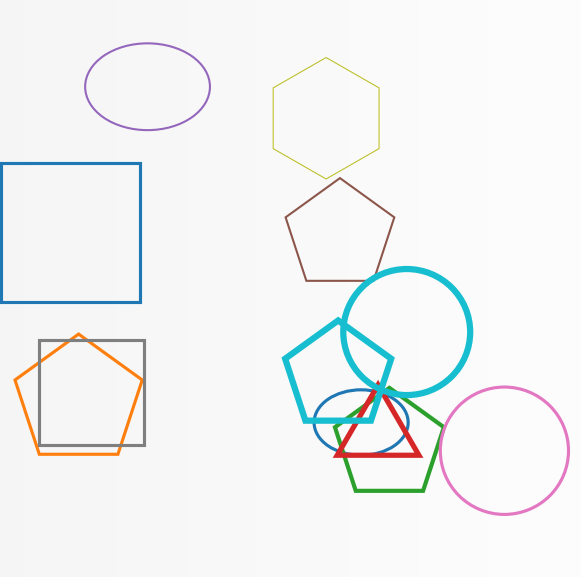[{"shape": "square", "thickness": 1.5, "radius": 0.6, "center": [0.122, 0.597]}, {"shape": "oval", "thickness": 1.5, "radius": 0.4, "center": [0.621, 0.267]}, {"shape": "pentagon", "thickness": 1.5, "radius": 0.58, "center": [0.135, 0.306]}, {"shape": "pentagon", "thickness": 2, "radius": 0.49, "center": [0.67, 0.229]}, {"shape": "triangle", "thickness": 2.5, "radius": 0.41, "center": [0.65, 0.251]}, {"shape": "oval", "thickness": 1, "radius": 0.54, "center": [0.254, 0.849]}, {"shape": "pentagon", "thickness": 1, "radius": 0.49, "center": [0.585, 0.592]}, {"shape": "circle", "thickness": 1.5, "radius": 0.55, "center": [0.868, 0.219]}, {"shape": "square", "thickness": 1.5, "radius": 0.45, "center": [0.157, 0.319]}, {"shape": "hexagon", "thickness": 0.5, "radius": 0.53, "center": [0.561, 0.794]}, {"shape": "pentagon", "thickness": 3, "radius": 0.48, "center": [0.582, 0.348]}, {"shape": "circle", "thickness": 3, "radius": 0.55, "center": [0.7, 0.424]}]